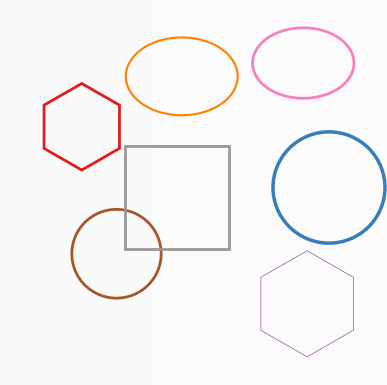[{"shape": "hexagon", "thickness": 2, "radius": 0.56, "center": [0.211, 0.671]}, {"shape": "circle", "thickness": 2.5, "radius": 0.72, "center": [0.849, 0.513]}, {"shape": "hexagon", "thickness": 0.5, "radius": 0.69, "center": [0.793, 0.211]}, {"shape": "oval", "thickness": 1.5, "radius": 0.72, "center": [0.469, 0.802]}, {"shape": "circle", "thickness": 2, "radius": 0.58, "center": [0.301, 0.341]}, {"shape": "oval", "thickness": 2, "radius": 0.65, "center": [0.783, 0.836]}, {"shape": "square", "thickness": 2, "radius": 0.67, "center": [0.458, 0.487]}]